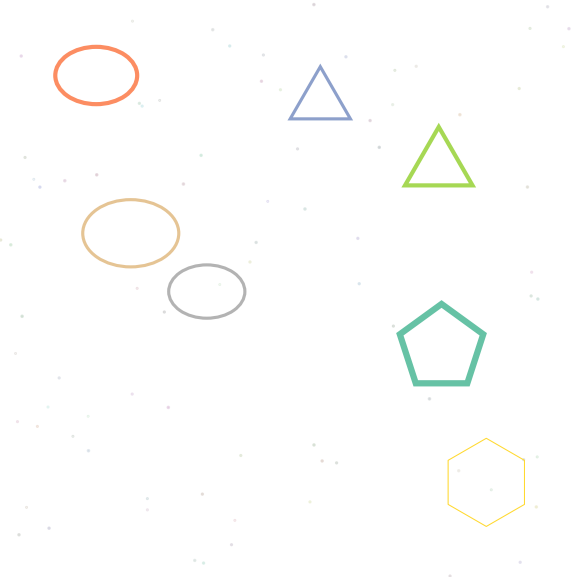[{"shape": "pentagon", "thickness": 3, "radius": 0.38, "center": [0.765, 0.397]}, {"shape": "oval", "thickness": 2, "radius": 0.35, "center": [0.167, 0.868]}, {"shape": "triangle", "thickness": 1.5, "radius": 0.3, "center": [0.555, 0.823]}, {"shape": "triangle", "thickness": 2, "radius": 0.34, "center": [0.76, 0.712]}, {"shape": "hexagon", "thickness": 0.5, "radius": 0.38, "center": [0.842, 0.164]}, {"shape": "oval", "thickness": 1.5, "radius": 0.42, "center": [0.226, 0.595]}, {"shape": "oval", "thickness": 1.5, "radius": 0.33, "center": [0.358, 0.494]}]